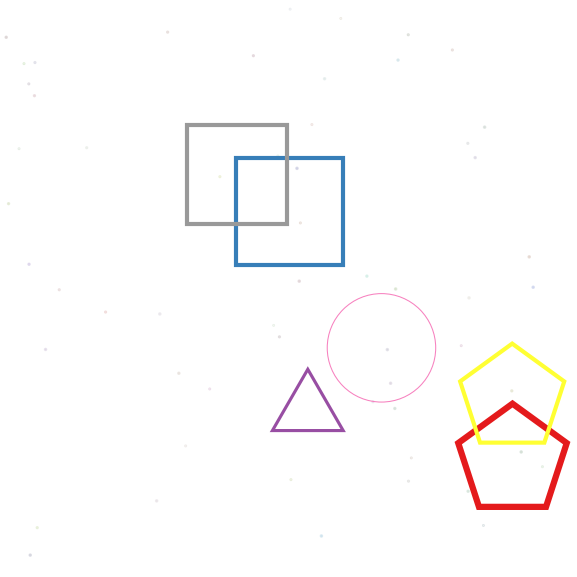[{"shape": "pentagon", "thickness": 3, "radius": 0.49, "center": [0.887, 0.201]}, {"shape": "square", "thickness": 2, "radius": 0.46, "center": [0.502, 0.632]}, {"shape": "triangle", "thickness": 1.5, "radius": 0.35, "center": [0.533, 0.289]}, {"shape": "pentagon", "thickness": 2, "radius": 0.47, "center": [0.887, 0.309]}, {"shape": "circle", "thickness": 0.5, "radius": 0.47, "center": [0.661, 0.397]}, {"shape": "square", "thickness": 2, "radius": 0.43, "center": [0.41, 0.697]}]